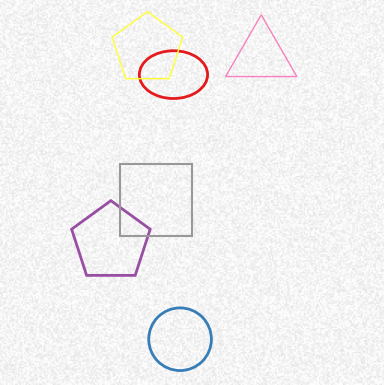[{"shape": "oval", "thickness": 2, "radius": 0.44, "center": [0.451, 0.806]}, {"shape": "circle", "thickness": 2, "radius": 0.41, "center": [0.468, 0.119]}, {"shape": "pentagon", "thickness": 2, "radius": 0.54, "center": [0.288, 0.372]}, {"shape": "pentagon", "thickness": 1, "radius": 0.48, "center": [0.383, 0.874]}, {"shape": "triangle", "thickness": 1, "radius": 0.53, "center": [0.679, 0.855]}, {"shape": "square", "thickness": 1.5, "radius": 0.46, "center": [0.405, 0.481]}]